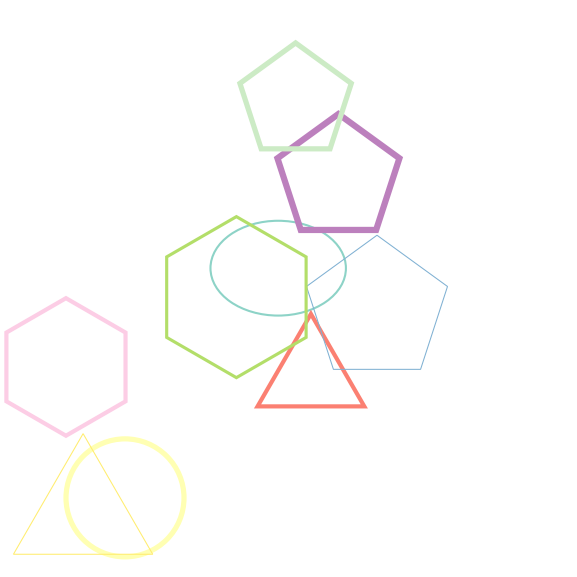[{"shape": "oval", "thickness": 1, "radius": 0.59, "center": [0.482, 0.535]}, {"shape": "circle", "thickness": 2.5, "radius": 0.51, "center": [0.216, 0.137]}, {"shape": "triangle", "thickness": 2, "radius": 0.53, "center": [0.538, 0.349]}, {"shape": "pentagon", "thickness": 0.5, "radius": 0.64, "center": [0.653, 0.463]}, {"shape": "hexagon", "thickness": 1.5, "radius": 0.7, "center": [0.409, 0.485]}, {"shape": "hexagon", "thickness": 2, "radius": 0.6, "center": [0.114, 0.364]}, {"shape": "pentagon", "thickness": 3, "radius": 0.56, "center": [0.586, 0.691]}, {"shape": "pentagon", "thickness": 2.5, "radius": 0.51, "center": [0.512, 0.823]}, {"shape": "triangle", "thickness": 0.5, "radius": 0.7, "center": [0.144, 0.109]}]